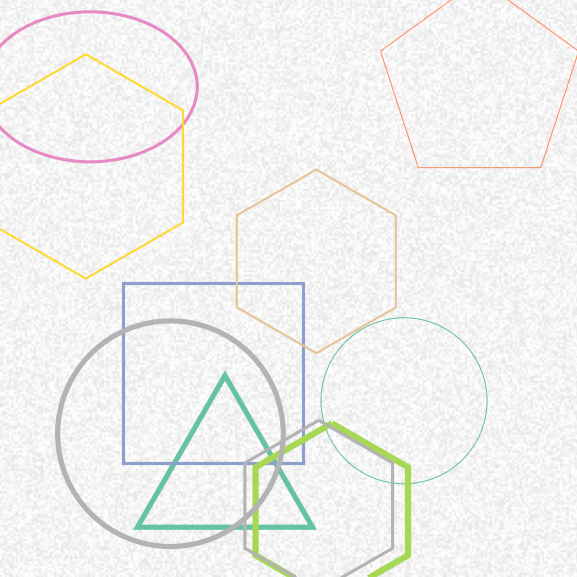[{"shape": "triangle", "thickness": 2.5, "radius": 0.88, "center": [0.39, 0.174]}, {"shape": "circle", "thickness": 0.5, "radius": 0.72, "center": [0.7, 0.305]}, {"shape": "pentagon", "thickness": 0.5, "radius": 0.9, "center": [0.83, 0.855]}, {"shape": "square", "thickness": 1.5, "radius": 0.78, "center": [0.369, 0.353]}, {"shape": "oval", "thickness": 1.5, "radius": 0.93, "center": [0.156, 0.849]}, {"shape": "hexagon", "thickness": 3, "radius": 0.76, "center": [0.575, 0.114]}, {"shape": "hexagon", "thickness": 1, "radius": 0.97, "center": [0.149, 0.711]}, {"shape": "hexagon", "thickness": 1, "radius": 0.8, "center": [0.548, 0.547]}, {"shape": "circle", "thickness": 2.5, "radius": 0.98, "center": [0.295, 0.248]}, {"shape": "hexagon", "thickness": 1.5, "radius": 0.74, "center": [0.552, 0.124]}]